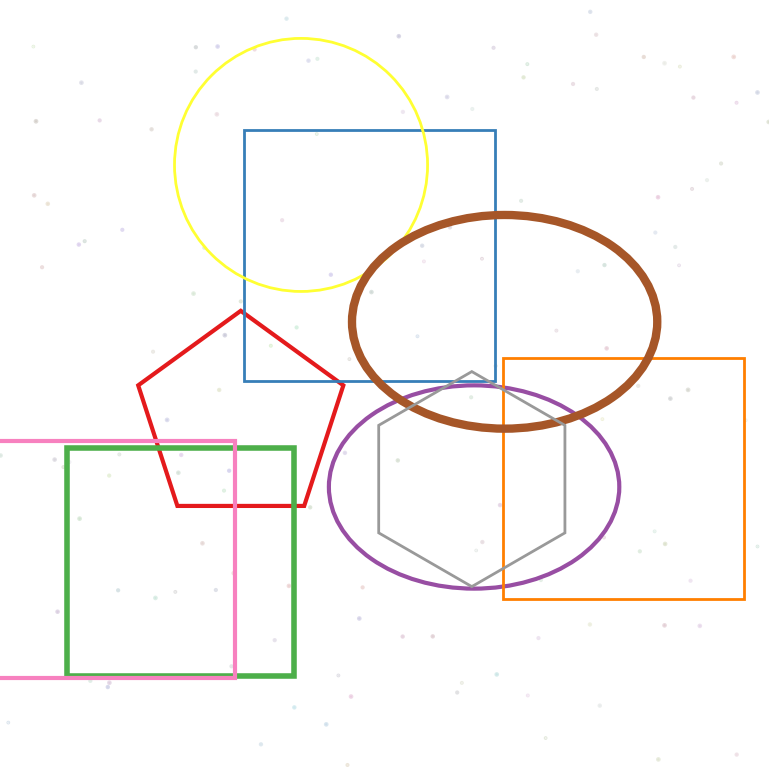[{"shape": "pentagon", "thickness": 1.5, "radius": 0.7, "center": [0.313, 0.456]}, {"shape": "square", "thickness": 1, "radius": 0.82, "center": [0.48, 0.668]}, {"shape": "square", "thickness": 2, "radius": 0.74, "center": [0.234, 0.27]}, {"shape": "oval", "thickness": 1.5, "radius": 0.94, "center": [0.616, 0.368]}, {"shape": "square", "thickness": 1, "radius": 0.78, "center": [0.81, 0.379]}, {"shape": "circle", "thickness": 1, "radius": 0.82, "center": [0.391, 0.786]}, {"shape": "oval", "thickness": 3, "radius": 0.99, "center": [0.655, 0.582]}, {"shape": "square", "thickness": 1.5, "radius": 0.77, "center": [0.15, 0.274]}, {"shape": "hexagon", "thickness": 1, "radius": 0.7, "center": [0.613, 0.378]}]